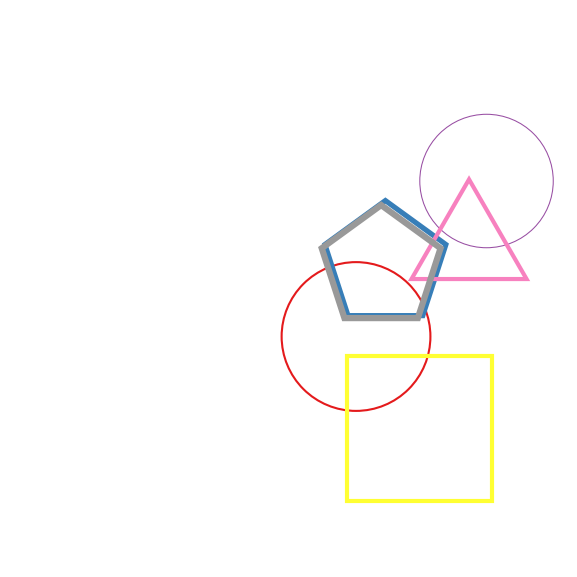[{"shape": "circle", "thickness": 1, "radius": 0.64, "center": [0.616, 0.416]}, {"shape": "pentagon", "thickness": 2.5, "radius": 0.55, "center": [0.667, 0.542]}, {"shape": "circle", "thickness": 0.5, "radius": 0.58, "center": [0.842, 0.686]}, {"shape": "square", "thickness": 2, "radius": 0.63, "center": [0.727, 0.257]}, {"shape": "triangle", "thickness": 2, "radius": 0.58, "center": [0.812, 0.573]}, {"shape": "pentagon", "thickness": 3, "radius": 0.54, "center": [0.66, 0.536]}]